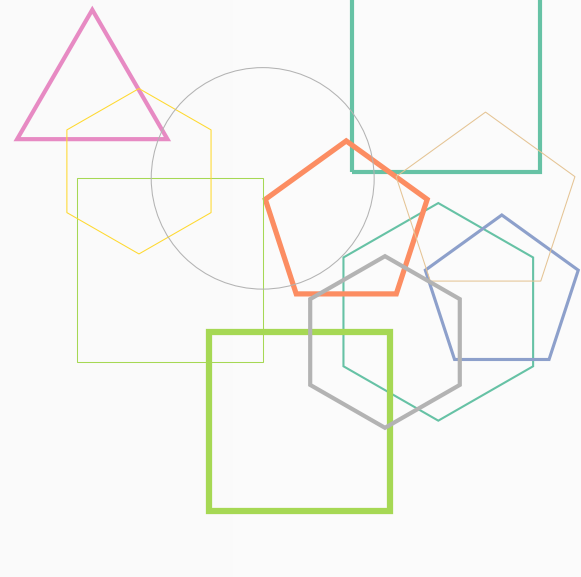[{"shape": "square", "thickness": 2, "radius": 0.81, "center": [0.767, 0.863]}, {"shape": "hexagon", "thickness": 1, "radius": 0.94, "center": [0.754, 0.459]}, {"shape": "pentagon", "thickness": 2.5, "radius": 0.73, "center": [0.596, 0.609]}, {"shape": "pentagon", "thickness": 1.5, "radius": 0.69, "center": [0.863, 0.489]}, {"shape": "triangle", "thickness": 2, "radius": 0.75, "center": [0.159, 0.833]}, {"shape": "square", "thickness": 0.5, "radius": 0.8, "center": [0.292, 0.531]}, {"shape": "square", "thickness": 3, "radius": 0.78, "center": [0.515, 0.269]}, {"shape": "hexagon", "thickness": 0.5, "radius": 0.72, "center": [0.239, 0.703]}, {"shape": "pentagon", "thickness": 0.5, "radius": 0.81, "center": [0.835, 0.643]}, {"shape": "hexagon", "thickness": 2, "radius": 0.74, "center": [0.662, 0.407]}, {"shape": "circle", "thickness": 0.5, "radius": 0.96, "center": [0.452, 0.69]}]